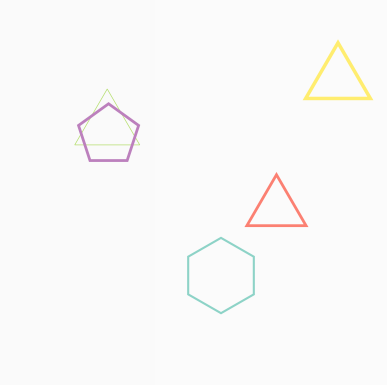[{"shape": "hexagon", "thickness": 1.5, "radius": 0.49, "center": [0.57, 0.284]}, {"shape": "triangle", "thickness": 2, "radius": 0.44, "center": [0.713, 0.458]}, {"shape": "triangle", "thickness": 0.5, "radius": 0.48, "center": [0.277, 0.672]}, {"shape": "pentagon", "thickness": 2, "radius": 0.41, "center": [0.28, 0.649]}, {"shape": "triangle", "thickness": 2.5, "radius": 0.48, "center": [0.872, 0.792]}]